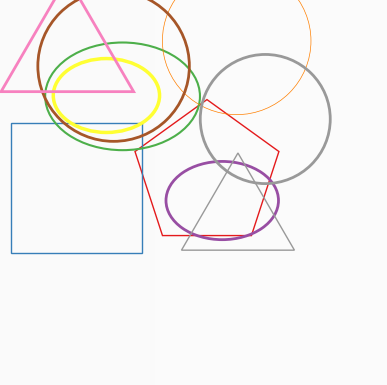[{"shape": "pentagon", "thickness": 1, "radius": 0.98, "center": [0.534, 0.546]}, {"shape": "square", "thickness": 1, "radius": 0.85, "center": [0.198, 0.511]}, {"shape": "oval", "thickness": 1.5, "radius": 1.0, "center": [0.316, 0.75]}, {"shape": "oval", "thickness": 2, "radius": 0.73, "center": [0.574, 0.479]}, {"shape": "circle", "thickness": 0.5, "radius": 0.96, "center": [0.611, 0.894]}, {"shape": "oval", "thickness": 2.5, "radius": 0.69, "center": [0.275, 0.752]}, {"shape": "circle", "thickness": 2, "radius": 0.98, "center": [0.293, 0.828]}, {"shape": "triangle", "thickness": 2, "radius": 0.99, "center": [0.174, 0.861]}, {"shape": "circle", "thickness": 2, "radius": 0.84, "center": [0.685, 0.691]}, {"shape": "triangle", "thickness": 1, "radius": 0.84, "center": [0.614, 0.434]}]